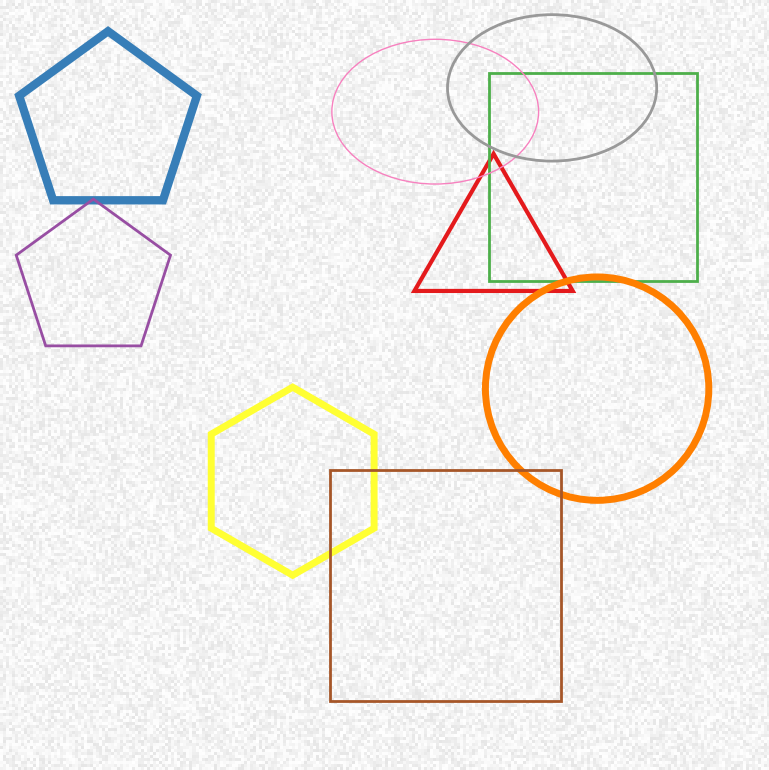[{"shape": "triangle", "thickness": 1.5, "radius": 0.59, "center": [0.641, 0.681]}, {"shape": "pentagon", "thickness": 3, "radius": 0.61, "center": [0.14, 0.838]}, {"shape": "square", "thickness": 1, "radius": 0.68, "center": [0.77, 0.77]}, {"shape": "pentagon", "thickness": 1, "radius": 0.53, "center": [0.121, 0.636]}, {"shape": "circle", "thickness": 2.5, "radius": 0.73, "center": [0.775, 0.495]}, {"shape": "hexagon", "thickness": 2.5, "radius": 0.61, "center": [0.38, 0.375]}, {"shape": "square", "thickness": 1, "radius": 0.75, "center": [0.578, 0.239]}, {"shape": "oval", "thickness": 0.5, "radius": 0.67, "center": [0.565, 0.855]}, {"shape": "oval", "thickness": 1, "radius": 0.68, "center": [0.717, 0.886]}]